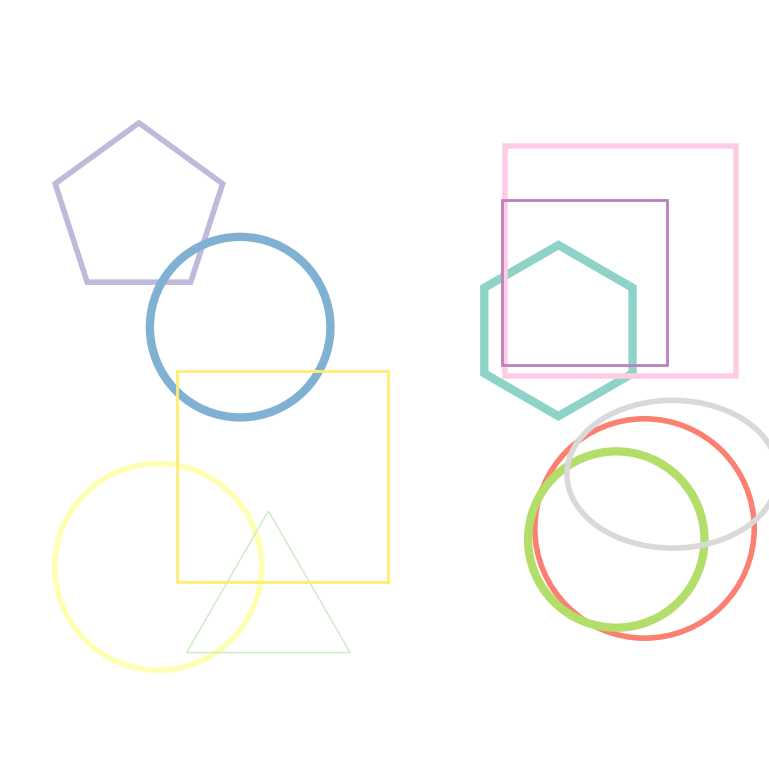[{"shape": "hexagon", "thickness": 3, "radius": 0.56, "center": [0.725, 0.571]}, {"shape": "circle", "thickness": 2, "radius": 0.67, "center": [0.205, 0.264]}, {"shape": "pentagon", "thickness": 2, "radius": 0.57, "center": [0.18, 0.726]}, {"shape": "circle", "thickness": 2, "radius": 0.71, "center": [0.837, 0.314]}, {"shape": "circle", "thickness": 3, "radius": 0.59, "center": [0.312, 0.575]}, {"shape": "circle", "thickness": 3, "radius": 0.57, "center": [0.8, 0.299]}, {"shape": "square", "thickness": 2, "radius": 0.75, "center": [0.806, 0.661]}, {"shape": "oval", "thickness": 2, "radius": 0.69, "center": [0.873, 0.384]}, {"shape": "square", "thickness": 1, "radius": 0.54, "center": [0.759, 0.633]}, {"shape": "triangle", "thickness": 0.5, "radius": 0.61, "center": [0.349, 0.214]}, {"shape": "square", "thickness": 1, "radius": 0.69, "center": [0.367, 0.382]}]